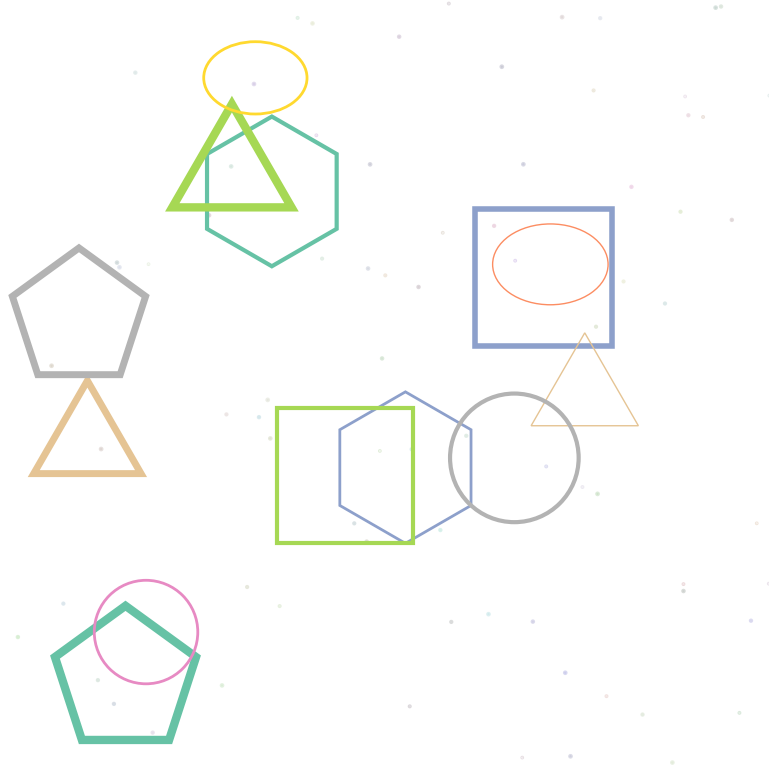[{"shape": "hexagon", "thickness": 1.5, "radius": 0.49, "center": [0.353, 0.751]}, {"shape": "pentagon", "thickness": 3, "radius": 0.48, "center": [0.163, 0.117]}, {"shape": "oval", "thickness": 0.5, "radius": 0.37, "center": [0.715, 0.657]}, {"shape": "square", "thickness": 2, "radius": 0.44, "center": [0.706, 0.64]}, {"shape": "hexagon", "thickness": 1, "radius": 0.49, "center": [0.527, 0.393]}, {"shape": "circle", "thickness": 1, "radius": 0.34, "center": [0.19, 0.179]}, {"shape": "triangle", "thickness": 3, "radius": 0.45, "center": [0.301, 0.775]}, {"shape": "square", "thickness": 1.5, "radius": 0.44, "center": [0.448, 0.382]}, {"shape": "oval", "thickness": 1, "radius": 0.34, "center": [0.332, 0.899]}, {"shape": "triangle", "thickness": 0.5, "radius": 0.4, "center": [0.759, 0.487]}, {"shape": "triangle", "thickness": 2.5, "radius": 0.4, "center": [0.113, 0.425]}, {"shape": "pentagon", "thickness": 2.5, "radius": 0.45, "center": [0.103, 0.587]}, {"shape": "circle", "thickness": 1.5, "radius": 0.42, "center": [0.668, 0.405]}]